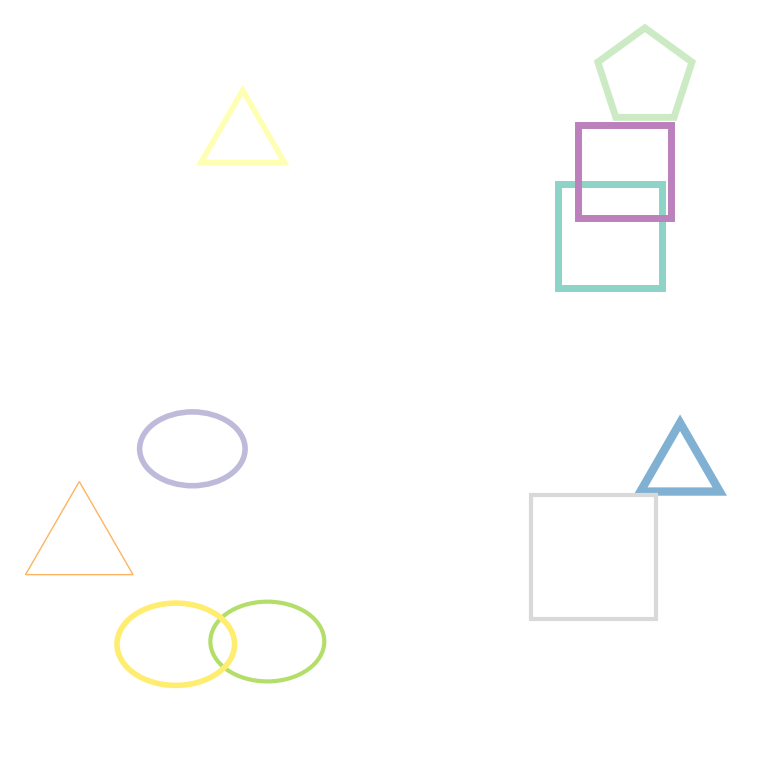[{"shape": "square", "thickness": 2.5, "radius": 0.34, "center": [0.793, 0.693]}, {"shape": "triangle", "thickness": 2, "radius": 0.31, "center": [0.315, 0.82]}, {"shape": "oval", "thickness": 2, "radius": 0.34, "center": [0.25, 0.417]}, {"shape": "triangle", "thickness": 3, "radius": 0.3, "center": [0.883, 0.391]}, {"shape": "triangle", "thickness": 0.5, "radius": 0.4, "center": [0.103, 0.294]}, {"shape": "oval", "thickness": 1.5, "radius": 0.37, "center": [0.347, 0.167]}, {"shape": "square", "thickness": 1.5, "radius": 0.4, "center": [0.771, 0.277]}, {"shape": "square", "thickness": 2.5, "radius": 0.3, "center": [0.811, 0.777]}, {"shape": "pentagon", "thickness": 2.5, "radius": 0.32, "center": [0.838, 0.9]}, {"shape": "oval", "thickness": 2, "radius": 0.38, "center": [0.228, 0.163]}]